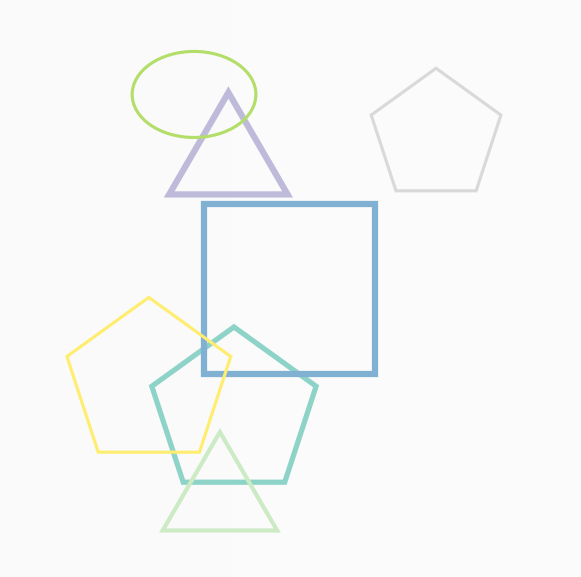[{"shape": "pentagon", "thickness": 2.5, "radius": 0.74, "center": [0.403, 0.284]}, {"shape": "triangle", "thickness": 3, "radius": 0.59, "center": [0.393, 0.721]}, {"shape": "square", "thickness": 3, "radius": 0.74, "center": [0.497, 0.499]}, {"shape": "oval", "thickness": 1.5, "radius": 0.53, "center": [0.334, 0.836]}, {"shape": "pentagon", "thickness": 1.5, "radius": 0.59, "center": [0.75, 0.764]}, {"shape": "triangle", "thickness": 2, "radius": 0.57, "center": [0.378, 0.137]}, {"shape": "pentagon", "thickness": 1.5, "radius": 0.74, "center": [0.256, 0.336]}]